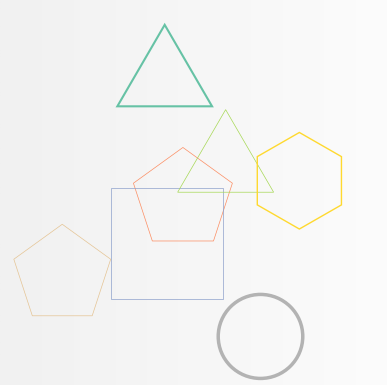[{"shape": "triangle", "thickness": 1.5, "radius": 0.71, "center": [0.425, 0.794]}, {"shape": "pentagon", "thickness": 0.5, "radius": 0.67, "center": [0.472, 0.483]}, {"shape": "square", "thickness": 0.5, "radius": 0.72, "center": [0.431, 0.367]}, {"shape": "triangle", "thickness": 0.5, "radius": 0.72, "center": [0.582, 0.572]}, {"shape": "hexagon", "thickness": 1, "radius": 0.63, "center": [0.773, 0.531]}, {"shape": "pentagon", "thickness": 0.5, "radius": 0.66, "center": [0.161, 0.286]}, {"shape": "circle", "thickness": 2.5, "radius": 0.55, "center": [0.672, 0.126]}]